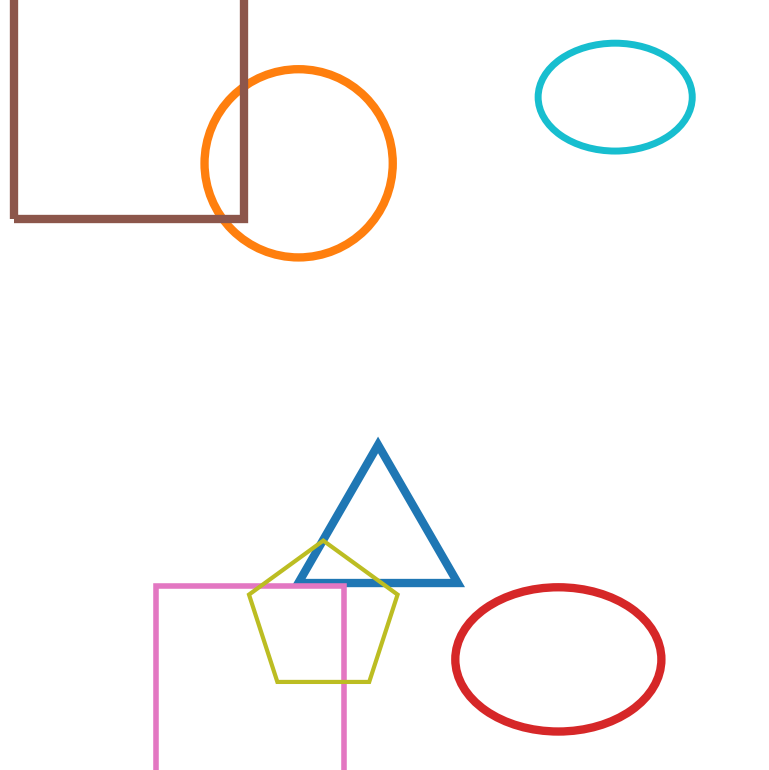[{"shape": "triangle", "thickness": 3, "radius": 0.6, "center": [0.491, 0.303]}, {"shape": "circle", "thickness": 3, "radius": 0.61, "center": [0.388, 0.788]}, {"shape": "oval", "thickness": 3, "radius": 0.67, "center": [0.725, 0.144]}, {"shape": "square", "thickness": 3, "radius": 0.75, "center": [0.168, 0.865]}, {"shape": "square", "thickness": 2, "radius": 0.61, "center": [0.325, 0.117]}, {"shape": "pentagon", "thickness": 1.5, "radius": 0.51, "center": [0.42, 0.196]}, {"shape": "oval", "thickness": 2.5, "radius": 0.5, "center": [0.799, 0.874]}]